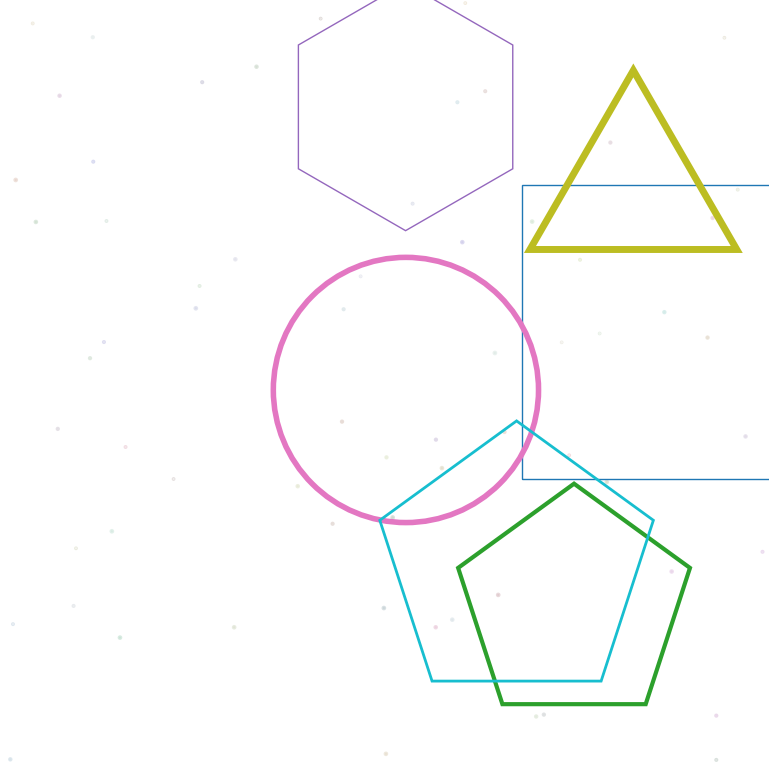[{"shape": "square", "thickness": 0.5, "radius": 0.95, "center": [0.868, 0.569]}, {"shape": "pentagon", "thickness": 1.5, "radius": 0.79, "center": [0.746, 0.214]}, {"shape": "hexagon", "thickness": 0.5, "radius": 0.8, "center": [0.527, 0.861]}, {"shape": "circle", "thickness": 2, "radius": 0.86, "center": [0.527, 0.494]}, {"shape": "triangle", "thickness": 2.5, "radius": 0.78, "center": [0.823, 0.754]}, {"shape": "pentagon", "thickness": 1, "radius": 0.93, "center": [0.671, 0.267]}]